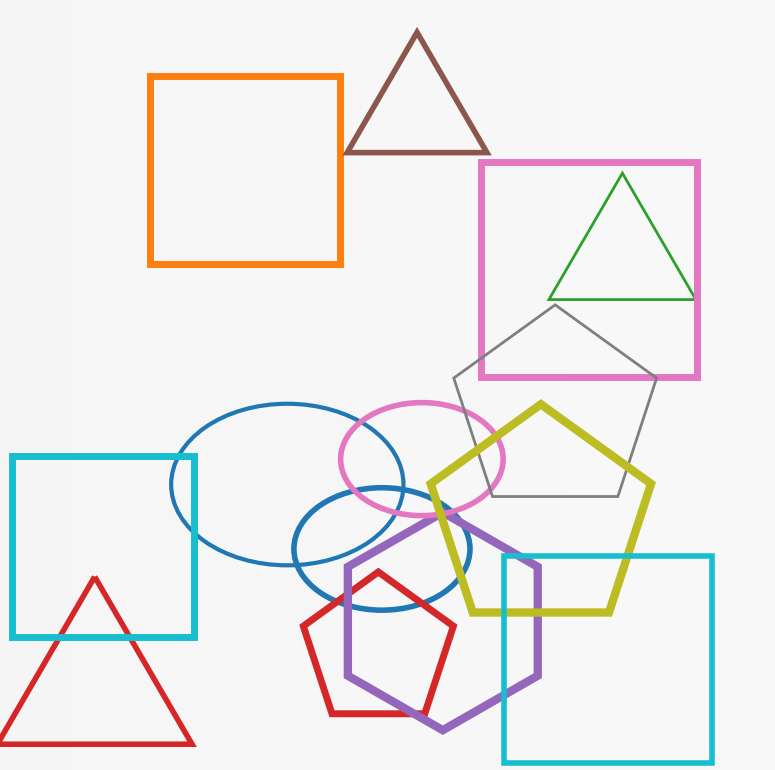[{"shape": "oval", "thickness": 1.5, "radius": 0.75, "center": [0.371, 0.371]}, {"shape": "oval", "thickness": 2, "radius": 0.57, "center": [0.493, 0.287]}, {"shape": "square", "thickness": 2.5, "radius": 0.61, "center": [0.316, 0.779]}, {"shape": "triangle", "thickness": 1, "radius": 0.55, "center": [0.803, 0.666]}, {"shape": "triangle", "thickness": 2, "radius": 0.73, "center": [0.122, 0.106]}, {"shape": "pentagon", "thickness": 2.5, "radius": 0.51, "center": [0.488, 0.155]}, {"shape": "hexagon", "thickness": 3, "radius": 0.71, "center": [0.571, 0.193]}, {"shape": "triangle", "thickness": 2, "radius": 0.52, "center": [0.538, 0.854]}, {"shape": "square", "thickness": 2.5, "radius": 0.7, "center": [0.76, 0.65]}, {"shape": "oval", "thickness": 2, "radius": 0.52, "center": [0.544, 0.404]}, {"shape": "pentagon", "thickness": 1, "radius": 0.69, "center": [0.716, 0.466]}, {"shape": "pentagon", "thickness": 3, "radius": 0.75, "center": [0.698, 0.325]}, {"shape": "square", "thickness": 2, "radius": 0.67, "center": [0.785, 0.144]}, {"shape": "square", "thickness": 2.5, "radius": 0.59, "center": [0.133, 0.29]}]